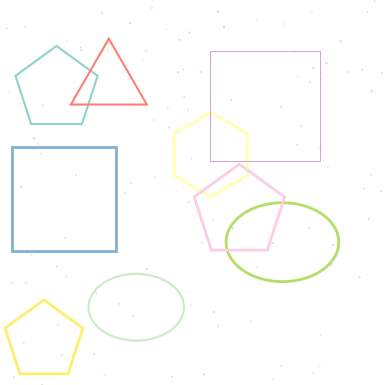[{"shape": "pentagon", "thickness": 1.5, "radius": 0.56, "center": [0.147, 0.768]}, {"shape": "hexagon", "thickness": 2, "radius": 0.55, "center": [0.547, 0.598]}, {"shape": "triangle", "thickness": 1.5, "radius": 0.57, "center": [0.283, 0.785]}, {"shape": "square", "thickness": 2, "radius": 0.68, "center": [0.167, 0.482]}, {"shape": "oval", "thickness": 2, "radius": 0.73, "center": [0.734, 0.371]}, {"shape": "pentagon", "thickness": 2, "radius": 0.62, "center": [0.622, 0.45]}, {"shape": "square", "thickness": 0.5, "radius": 0.71, "center": [0.689, 0.724]}, {"shape": "oval", "thickness": 1.5, "radius": 0.62, "center": [0.354, 0.202]}, {"shape": "pentagon", "thickness": 2, "radius": 0.53, "center": [0.114, 0.115]}]